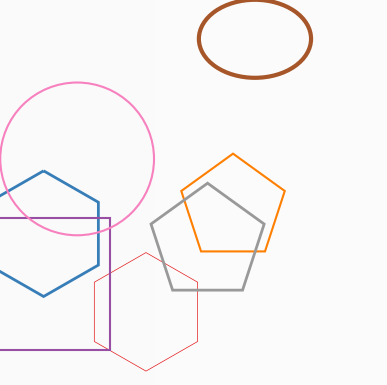[{"shape": "hexagon", "thickness": 0.5, "radius": 0.77, "center": [0.377, 0.19]}, {"shape": "hexagon", "thickness": 2, "radius": 0.82, "center": [0.113, 0.393]}, {"shape": "square", "thickness": 1.5, "radius": 0.86, "center": [0.11, 0.262]}, {"shape": "pentagon", "thickness": 1.5, "radius": 0.7, "center": [0.601, 0.461]}, {"shape": "oval", "thickness": 3, "radius": 0.72, "center": [0.658, 0.899]}, {"shape": "circle", "thickness": 1.5, "radius": 0.99, "center": [0.199, 0.587]}, {"shape": "pentagon", "thickness": 2, "radius": 0.77, "center": [0.536, 0.371]}]